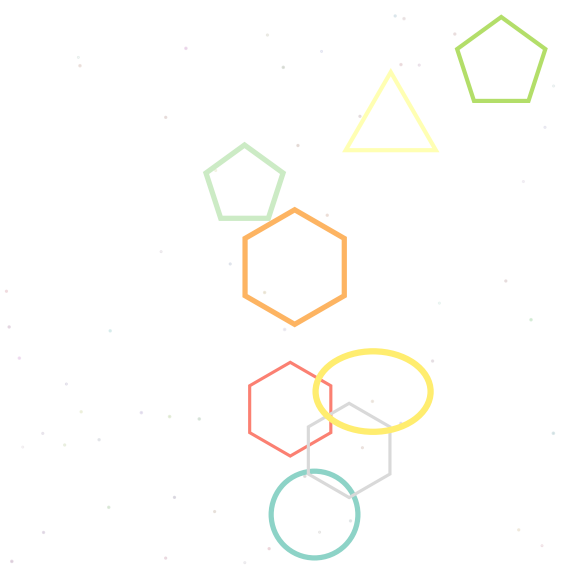[{"shape": "circle", "thickness": 2.5, "radius": 0.38, "center": [0.545, 0.108]}, {"shape": "triangle", "thickness": 2, "radius": 0.45, "center": [0.677, 0.784]}, {"shape": "hexagon", "thickness": 1.5, "radius": 0.41, "center": [0.503, 0.291]}, {"shape": "hexagon", "thickness": 2.5, "radius": 0.5, "center": [0.51, 0.537]}, {"shape": "pentagon", "thickness": 2, "radius": 0.4, "center": [0.868, 0.889]}, {"shape": "hexagon", "thickness": 1.5, "radius": 0.41, "center": [0.605, 0.219]}, {"shape": "pentagon", "thickness": 2.5, "radius": 0.35, "center": [0.423, 0.678]}, {"shape": "oval", "thickness": 3, "radius": 0.5, "center": [0.646, 0.321]}]